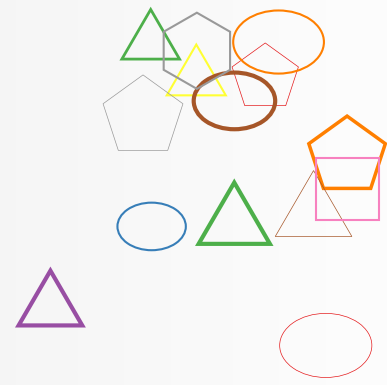[{"shape": "pentagon", "thickness": 0.5, "radius": 0.45, "center": [0.684, 0.798]}, {"shape": "oval", "thickness": 0.5, "radius": 0.59, "center": [0.841, 0.103]}, {"shape": "oval", "thickness": 1.5, "radius": 0.44, "center": [0.391, 0.412]}, {"shape": "triangle", "thickness": 3, "radius": 0.53, "center": [0.605, 0.42]}, {"shape": "triangle", "thickness": 2, "radius": 0.43, "center": [0.389, 0.889]}, {"shape": "triangle", "thickness": 3, "radius": 0.47, "center": [0.13, 0.202]}, {"shape": "pentagon", "thickness": 2.5, "radius": 0.52, "center": [0.896, 0.595]}, {"shape": "oval", "thickness": 1.5, "radius": 0.59, "center": [0.719, 0.891]}, {"shape": "triangle", "thickness": 1.5, "radius": 0.44, "center": [0.507, 0.796]}, {"shape": "triangle", "thickness": 0.5, "radius": 0.57, "center": [0.809, 0.443]}, {"shape": "oval", "thickness": 3, "radius": 0.53, "center": [0.605, 0.738]}, {"shape": "square", "thickness": 1.5, "radius": 0.4, "center": [0.896, 0.51]}, {"shape": "pentagon", "thickness": 0.5, "radius": 0.54, "center": [0.369, 0.697]}, {"shape": "hexagon", "thickness": 1.5, "radius": 0.49, "center": [0.508, 0.868]}]